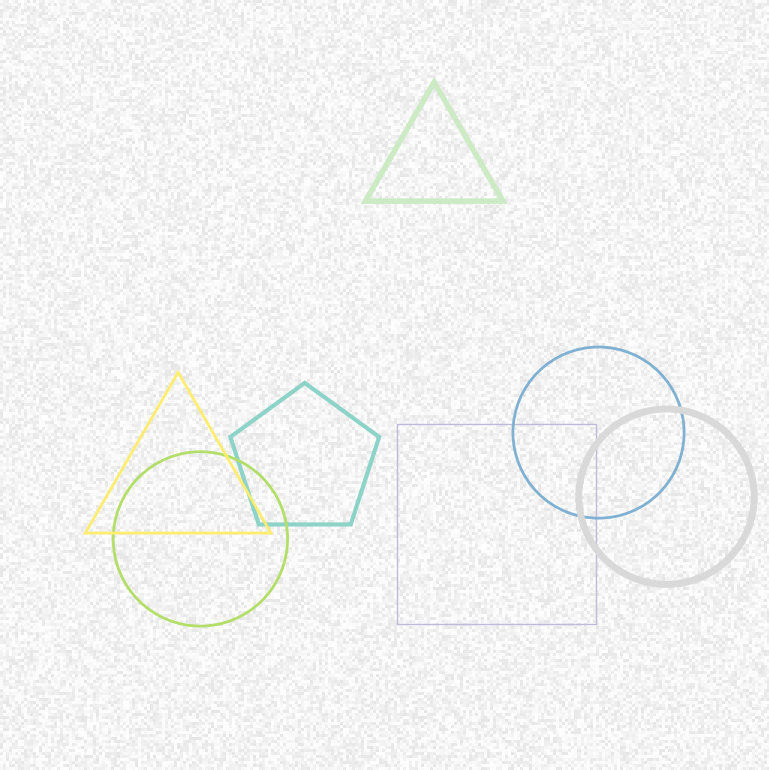[{"shape": "pentagon", "thickness": 1.5, "radius": 0.51, "center": [0.396, 0.401]}, {"shape": "square", "thickness": 0.5, "radius": 0.65, "center": [0.645, 0.32]}, {"shape": "circle", "thickness": 1, "radius": 0.56, "center": [0.777, 0.438]}, {"shape": "circle", "thickness": 1, "radius": 0.57, "center": [0.26, 0.3]}, {"shape": "circle", "thickness": 2.5, "radius": 0.57, "center": [0.866, 0.355]}, {"shape": "triangle", "thickness": 2, "radius": 0.52, "center": [0.564, 0.79]}, {"shape": "triangle", "thickness": 1, "radius": 0.7, "center": [0.231, 0.377]}]